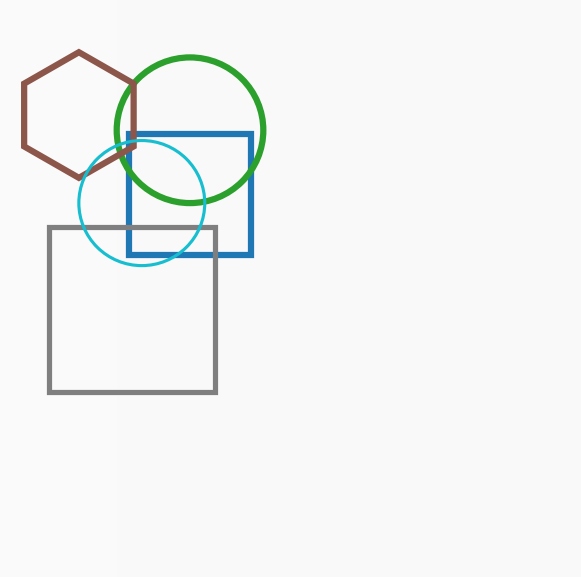[{"shape": "square", "thickness": 3, "radius": 0.52, "center": [0.327, 0.663]}, {"shape": "circle", "thickness": 3, "radius": 0.63, "center": [0.327, 0.774]}, {"shape": "hexagon", "thickness": 3, "radius": 0.54, "center": [0.136, 0.8]}, {"shape": "square", "thickness": 2.5, "radius": 0.72, "center": [0.227, 0.463]}, {"shape": "circle", "thickness": 1.5, "radius": 0.54, "center": [0.244, 0.647]}]